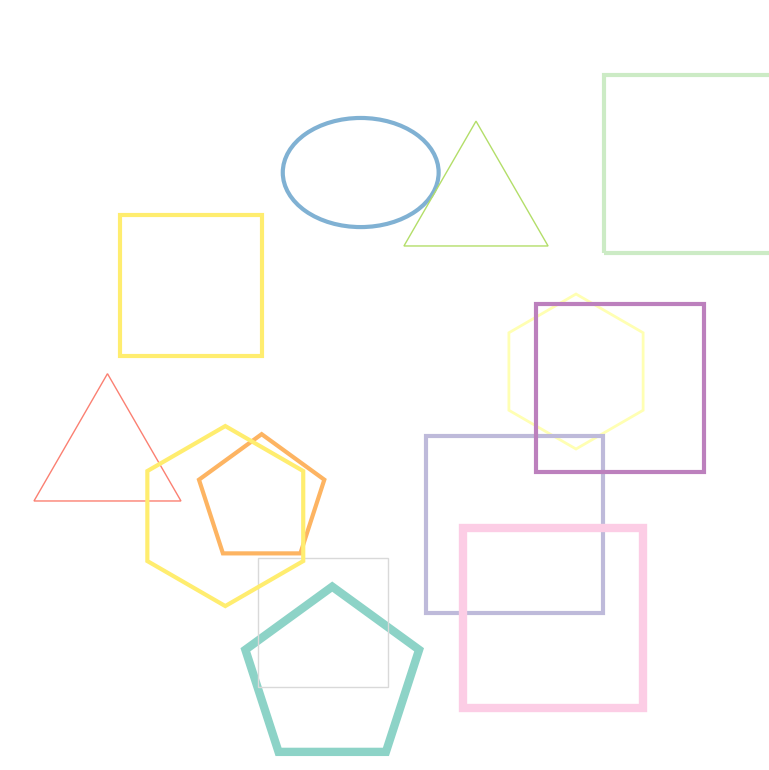[{"shape": "pentagon", "thickness": 3, "radius": 0.59, "center": [0.431, 0.119]}, {"shape": "hexagon", "thickness": 1, "radius": 0.5, "center": [0.748, 0.518]}, {"shape": "square", "thickness": 1.5, "radius": 0.57, "center": [0.668, 0.319]}, {"shape": "triangle", "thickness": 0.5, "radius": 0.55, "center": [0.14, 0.404]}, {"shape": "oval", "thickness": 1.5, "radius": 0.51, "center": [0.468, 0.776]}, {"shape": "pentagon", "thickness": 1.5, "radius": 0.43, "center": [0.34, 0.351]}, {"shape": "triangle", "thickness": 0.5, "radius": 0.54, "center": [0.618, 0.735]}, {"shape": "square", "thickness": 3, "radius": 0.59, "center": [0.718, 0.197]}, {"shape": "square", "thickness": 0.5, "radius": 0.42, "center": [0.42, 0.192]}, {"shape": "square", "thickness": 1.5, "radius": 0.54, "center": [0.805, 0.496]}, {"shape": "square", "thickness": 1.5, "radius": 0.58, "center": [0.9, 0.786]}, {"shape": "square", "thickness": 1.5, "radius": 0.46, "center": [0.248, 0.629]}, {"shape": "hexagon", "thickness": 1.5, "radius": 0.58, "center": [0.293, 0.33]}]